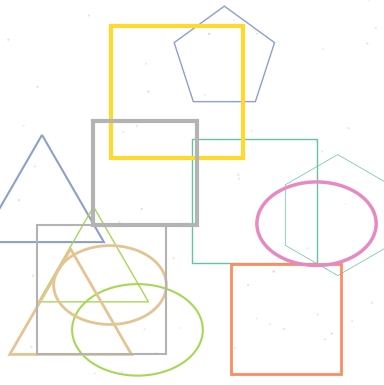[{"shape": "square", "thickness": 1, "radius": 0.81, "center": [0.661, 0.478]}, {"shape": "hexagon", "thickness": 0.5, "radius": 0.79, "center": [0.877, 0.441]}, {"shape": "square", "thickness": 2, "radius": 0.72, "center": [0.744, 0.172]}, {"shape": "pentagon", "thickness": 1, "radius": 0.69, "center": [0.583, 0.847]}, {"shape": "triangle", "thickness": 1.5, "radius": 0.93, "center": [0.109, 0.464]}, {"shape": "oval", "thickness": 2.5, "radius": 0.77, "center": [0.822, 0.419]}, {"shape": "oval", "thickness": 1.5, "radius": 0.85, "center": [0.357, 0.143]}, {"shape": "triangle", "thickness": 1, "radius": 0.82, "center": [0.243, 0.298]}, {"shape": "square", "thickness": 3, "radius": 0.86, "center": [0.46, 0.76]}, {"shape": "oval", "thickness": 2, "radius": 0.73, "center": [0.286, 0.26]}, {"shape": "triangle", "thickness": 2, "radius": 0.91, "center": [0.183, 0.171]}, {"shape": "square", "thickness": 1.5, "radius": 0.84, "center": [0.264, 0.248]}, {"shape": "square", "thickness": 3, "radius": 0.67, "center": [0.377, 0.551]}]